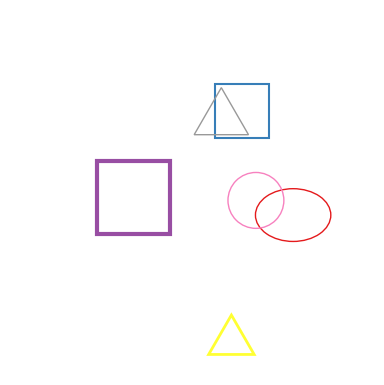[{"shape": "oval", "thickness": 1, "radius": 0.49, "center": [0.761, 0.441]}, {"shape": "square", "thickness": 1.5, "radius": 0.35, "center": [0.629, 0.712]}, {"shape": "square", "thickness": 3, "radius": 0.47, "center": [0.347, 0.488]}, {"shape": "triangle", "thickness": 2, "radius": 0.34, "center": [0.601, 0.113]}, {"shape": "circle", "thickness": 1, "radius": 0.36, "center": [0.665, 0.479]}, {"shape": "triangle", "thickness": 1, "radius": 0.41, "center": [0.575, 0.691]}]